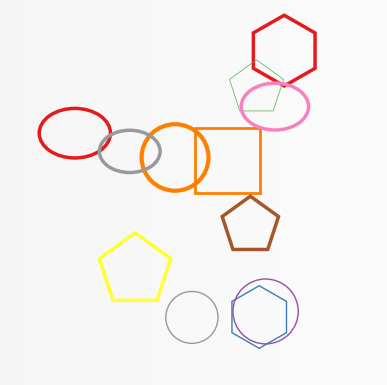[{"shape": "oval", "thickness": 2.5, "radius": 0.46, "center": [0.193, 0.654]}, {"shape": "hexagon", "thickness": 2.5, "radius": 0.46, "center": [0.733, 0.869]}, {"shape": "hexagon", "thickness": 1, "radius": 0.41, "center": [0.669, 0.177]}, {"shape": "pentagon", "thickness": 0.5, "radius": 0.37, "center": [0.662, 0.771]}, {"shape": "circle", "thickness": 1, "radius": 0.42, "center": [0.685, 0.191]}, {"shape": "circle", "thickness": 3, "radius": 0.43, "center": [0.452, 0.591]}, {"shape": "square", "thickness": 2, "radius": 0.42, "center": [0.586, 0.584]}, {"shape": "pentagon", "thickness": 2.5, "radius": 0.48, "center": [0.349, 0.298]}, {"shape": "pentagon", "thickness": 2.5, "radius": 0.38, "center": [0.646, 0.414]}, {"shape": "oval", "thickness": 2.5, "radius": 0.43, "center": [0.709, 0.723]}, {"shape": "oval", "thickness": 2.5, "radius": 0.39, "center": [0.335, 0.607]}, {"shape": "circle", "thickness": 1, "radius": 0.34, "center": [0.495, 0.176]}]